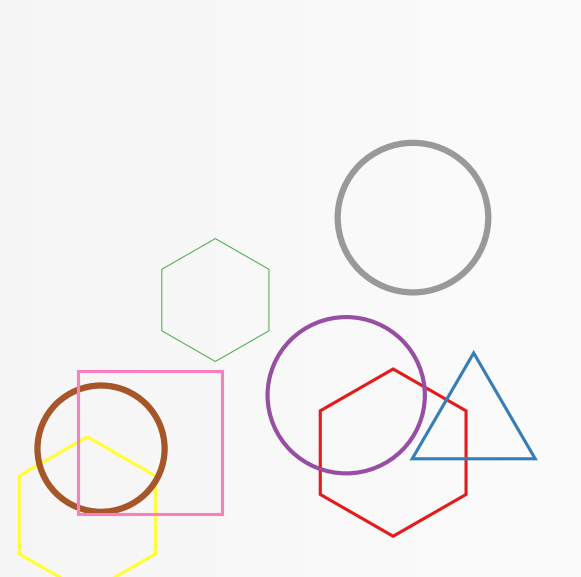[{"shape": "hexagon", "thickness": 1.5, "radius": 0.72, "center": [0.676, 0.215]}, {"shape": "triangle", "thickness": 1.5, "radius": 0.61, "center": [0.815, 0.266]}, {"shape": "hexagon", "thickness": 0.5, "radius": 0.53, "center": [0.371, 0.48]}, {"shape": "circle", "thickness": 2, "radius": 0.68, "center": [0.596, 0.315]}, {"shape": "hexagon", "thickness": 1.5, "radius": 0.68, "center": [0.15, 0.108]}, {"shape": "circle", "thickness": 3, "radius": 0.55, "center": [0.174, 0.222]}, {"shape": "square", "thickness": 1.5, "radius": 0.62, "center": [0.258, 0.233]}, {"shape": "circle", "thickness": 3, "radius": 0.65, "center": [0.711, 0.622]}]